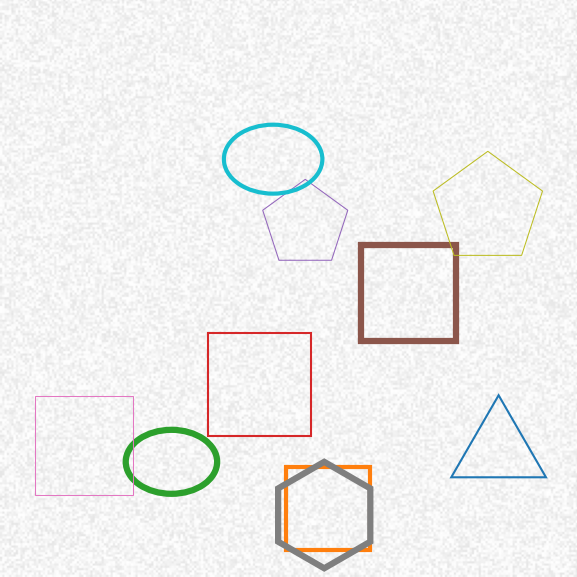[{"shape": "triangle", "thickness": 1, "radius": 0.47, "center": [0.863, 0.22]}, {"shape": "square", "thickness": 2, "radius": 0.36, "center": [0.568, 0.119]}, {"shape": "oval", "thickness": 3, "radius": 0.4, "center": [0.297, 0.199]}, {"shape": "square", "thickness": 1, "radius": 0.45, "center": [0.45, 0.334]}, {"shape": "pentagon", "thickness": 0.5, "radius": 0.39, "center": [0.529, 0.611]}, {"shape": "square", "thickness": 3, "radius": 0.41, "center": [0.707, 0.492]}, {"shape": "square", "thickness": 0.5, "radius": 0.43, "center": [0.145, 0.228]}, {"shape": "hexagon", "thickness": 3, "radius": 0.46, "center": [0.561, 0.107]}, {"shape": "pentagon", "thickness": 0.5, "radius": 0.5, "center": [0.845, 0.638]}, {"shape": "oval", "thickness": 2, "radius": 0.43, "center": [0.473, 0.724]}]